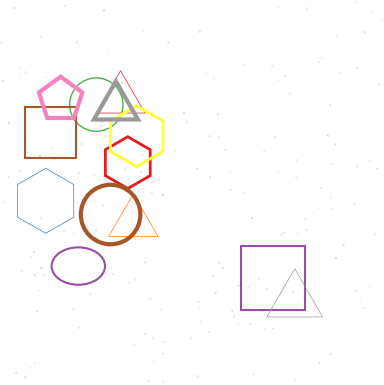[{"shape": "hexagon", "thickness": 2, "radius": 0.34, "center": [0.332, 0.578]}, {"shape": "triangle", "thickness": 0.5, "radius": 0.37, "center": [0.313, 0.743]}, {"shape": "hexagon", "thickness": 0.5, "radius": 0.42, "center": [0.119, 0.478]}, {"shape": "circle", "thickness": 1, "radius": 0.35, "center": [0.25, 0.728]}, {"shape": "oval", "thickness": 1.5, "radius": 0.35, "center": [0.203, 0.309]}, {"shape": "square", "thickness": 1.5, "radius": 0.42, "center": [0.709, 0.278]}, {"shape": "triangle", "thickness": 0.5, "radius": 0.37, "center": [0.346, 0.423]}, {"shape": "hexagon", "thickness": 2, "radius": 0.39, "center": [0.355, 0.646]}, {"shape": "circle", "thickness": 3, "radius": 0.39, "center": [0.287, 0.443]}, {"shape": "square", "thickness": 1.5, "radius": 0.33, "center": [0.131, 0.655]}, {"shape": "pentagon", "thickness": 3, "radius": 0.3, "center": [0.157, 0.741]}, {"shape": "triangle", "thickness": 0.5, "radius": 0.42, "center": [0.766, 0.219]}, {"shape": "triangle", "thickness": 3, "radius": 0.33, "center": [0.301, 0.723]}]